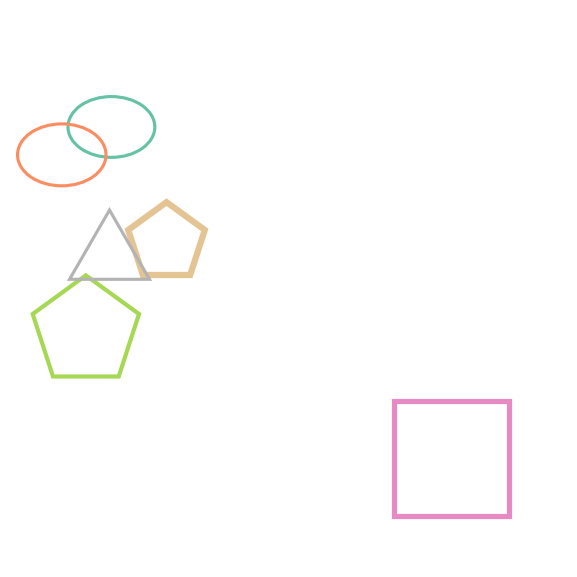[{"shape": "oval", "thickness": 1.5, "radius": 0.38, "center": [0.193, 0.779]}, {"shape": "oval", "thickness": 1.5, "radius": 0.38, "center": [0.107, 0.731]}, {"shape": "square", "thickness": 2.5, "radius": 0.5, "center": [0.782, 0.206]}, {"shape": "pentagon", "thickness": 2, "radius": 0.48, "center": [0.149, 0.426]}, {"shape": "pentagon", "thickness": 3, "radius": 0.35, "center": [0.288, 0.579]}, {"shape": "triangle", "thickness": 1.5, "radius": 0.4, "center": [0.19, 0.555]}]